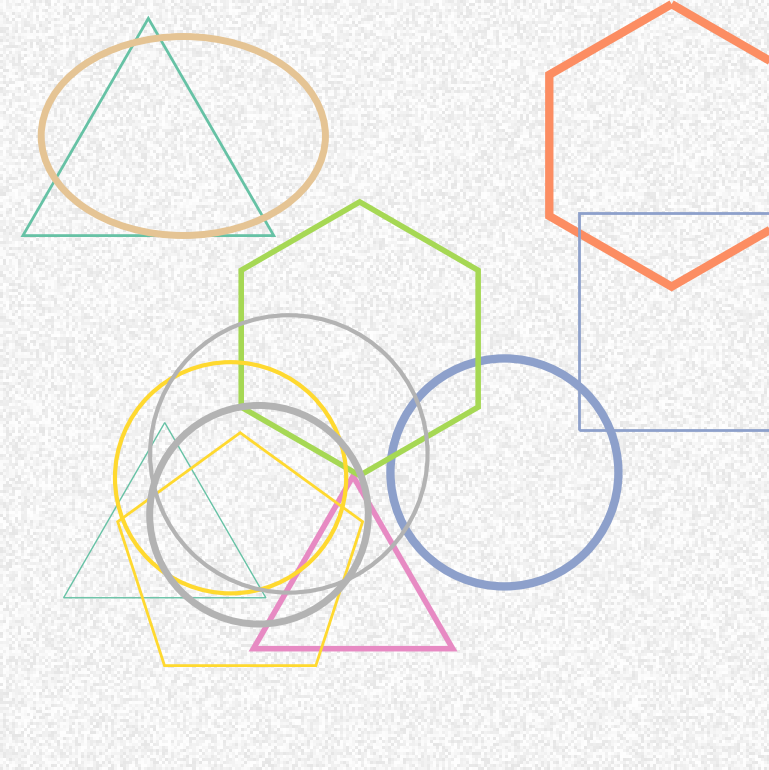[{"shape": "triangle", "thickness": 0.5, "radius": 0.76, "center": [0.214, 0.3]}, {"shape": "triangle", "thickness": 1, "radius": 0.94, "center": [0.193, 0.788]}, {"shape": "hexagon", "thickness": 3, "radius": 0.92, "center": [0.872, 0.811]}, {"shape": "circle", "thickness": 3, "radius": 0.74, "center": [0.655, 0.386]}, {"shape": "square", "thickness": 1, "radius": 0.7, "center": [0.893, 0.583]}, {"shape": "triangle", "thickness": 2, "radius": 0.75, "center": [0.459, 0.232]}, {"shape": "hexagon", "thickness": 2, "radius": 0.89, "center": [0.467, 0.56]}, {"shape": "pentagon", "thickness": 1, "radius": 0.84, "center": [0.312, 0.271]}, {"shape": "circle", "thickness": 1.5, "radius": 0.75, "center": [0.299, 0.38]}, {"shape": "oval", "thickness": 2.5, "radius": 0.92, "center": [0.238, 0.823]}, {"shape": "circle", "thickness": 2.5, "radius": 0.71, "center": [0.336, 0.331]}, {"shape": "circle", "thickness": 1.5, "radius": 0.9, "center": [0.375, 0.41]}]